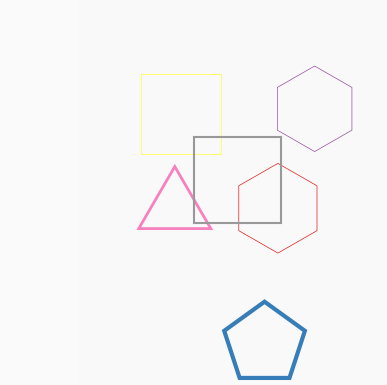[{"shape": "hexagon", "thickness": 0.5, "radius": 0.58, "center": [0.717, 0.459]}, {"shape": "pentagon", "thickness": 3, "radius": 0.55, "center": [0.683, 0.107]}, {"shape": "hexagon", "thickness": 0.5, "radius": 0.56, "center": [0.812, 0.717]}, {"shape": "square", "thickness": 0.5, "radius": 0.52, "center": [0.466, 0.704]}, {"shape": "triangle", "thickness": 2, "radius": 0.54, "center": [0.451, 0.46]}, {"shape": "square", "thickness": 1.5, "radius": 0.56, "center": [0.612, 0.533]}]